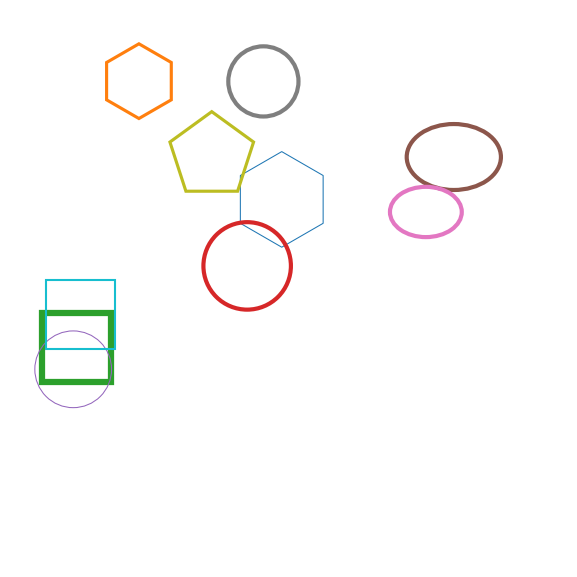[{"shape": "hexagon", "thickness": 0.5, "radius": 0.41, "center": [0.488, 0.654]}, {"shape": "hexagon", "thickness": 1.5, "radius": 0.32, "center": [0.241, 0.859]}, {"shape": "square", "thickness": 3, "radius": 0.3, "center": [0.133, 0.398]}, {"shape": "circle", "thickness": 2, "radius": 0.38, "center": [0.428, 0.539]}, {"shape": "circle", "thickness": 0.5, "radius": 0.33, "center": [0.127, 0.36]}, {"shape": "oval", "thickness": 2, "radius": 0.41, "center": [0.786, 0.727]}, {"shape": "oval", "thickness": 2, "radius": 0.31, "center": [0.737, 0.632]}, {"shape": "circle", "thickness": 2, "radius": 0.3, "center": [0.456, 0.858]}, {"shape": "pentagon", "thickness": 1.5, "radius": 0.38, "center": [0.367, 0.73]}, {"shape": "square", "thickness": 1, "radius": 0.3, "center": [0.139, 0.455]}]